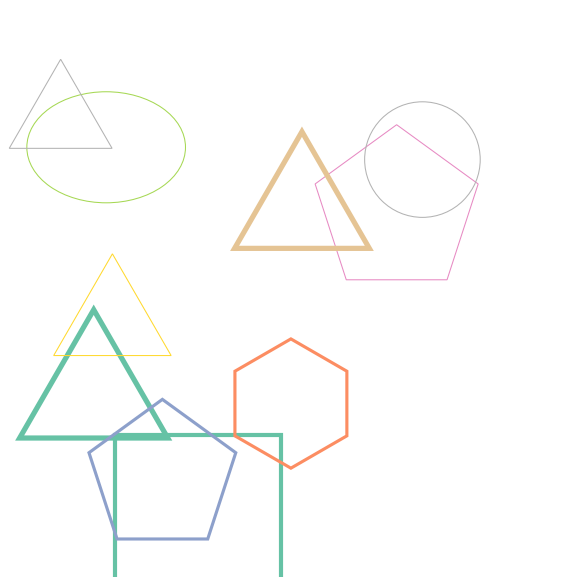[{"shape": "square", "thickness": 2, "radius": 0.72, "center": [0.343, 0.103]}, {"shape": "triangle", "thickness": 2.5, "radius": 0.74, "center": [0.162, 0.315]}, {"shape": "hexagon", "thickness": 1.5, "radius": 0.56, "center": [0.504, 0.3]}, {"shape": "pentagon", "thickness": 1.5, "radius": 0.67, "center": [0.281, 0.174]}, {"shape": "pentagon", "thickness": 0.5, "radius": 0.74, "center": [0.687, 0.635]}, {"shape": "oval", "thickness": 0.5, "radius": 0.69, "center": [0.184, 0.744]}, {"shape": "triangle", "thickness": 0.5, "radius": 0.59, "center": [0.195, 0.442]}, {"shape": "triangle", "thickness": 2.5, "radius": 0.67, "center": [0.523, 0.636]}, {"shape": "triangle", "thickness": 0.5, "radius": 0.51, "center": [0.105, 0.794]}, {"shape": "circle", "thickness": 0.5, "radius": 0.5, "center": [0.731, 0.723]}]